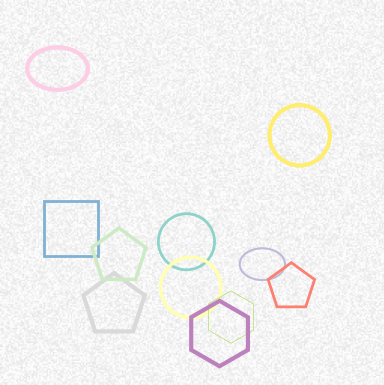[{"shape": "circle", "thickness": 2, "radius": 0.36, "center": [0.484, 0.372]}, {"shape": "circle", "thickness": 2.5, "radius": 0.39, "center": [0.496, 0.253]}, {"shape": "oval", "thickness": 1.5, "radius": 0.29, "center": [0.681, 0.314]}, {"shape": "pentagon", "thickness": 2, "radius": 0.32, "center": [0.757, 0.254]}, {"shape": "square", "thickness": 2, "radius": 0.36, "center": [0.184, 0.406]}, {"shape": "hexagon", "thickness": 0.5, "radius": 0.34, "center": [0.6, 0.177]}, {"shape": "oval", "thickness": 3, "radius": 0.39, "center": [0.149, 0.822]}, {"shape": "pentagon", "thickness": 3, "radius": 0.42, "center": [0.296, 0.207]}, {"shape": "hexagon", "thickness": 3, "radius": 0.42, "center": [0.57, 0.134]}, {"shape": "pentagon", "thickness": 2.5, "radius": 0.37, "center": [0.309, 0.334]}, {"shape": "circle", "thickness": 3, "radius": 0.39, "center": [0.778, 0.649]}]